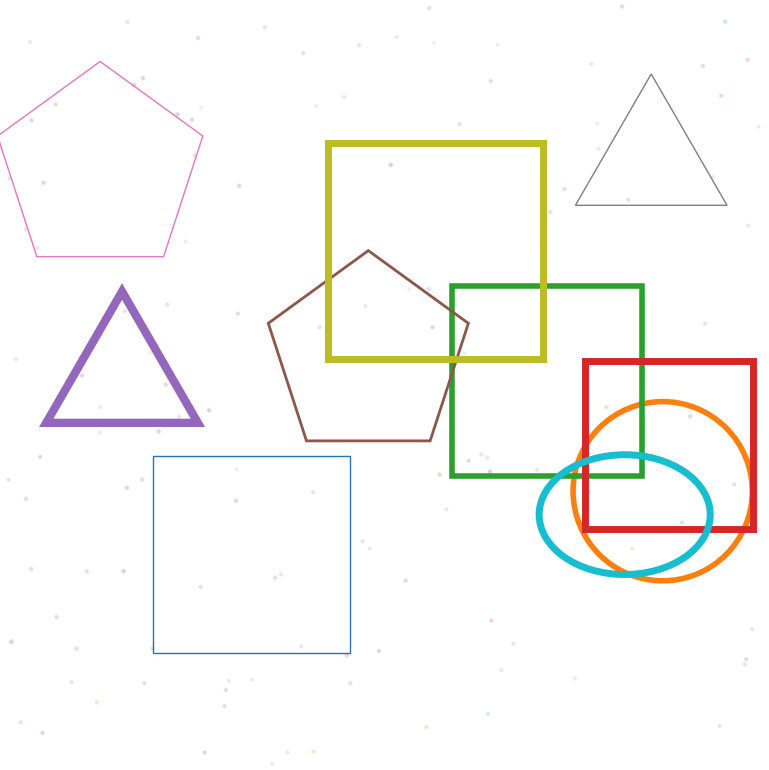[{"shape": "square", "thickness": 0.5, "radius": 0.64, "center": [0.327, 0.28]}, {"shape": "circle", "thickness": 2, "radius": 0.58, "center": [0.861, 0.362]}, {"shape": "square", "thickness": 2, "radius": 0.62, "center": [0.71, 0.506]}, {"shape": "square", "thickness": 2.5, "radius": 0.54, "center": [0.868, 0.422]}, {"shape": "triangle", "thickness": 3, "radius": 0.57, "center": [0.159, 0.508]}, {"shape": "pentagon", "thickness": 1, "radius": 0.68, "center": [0.478, 0.538]}, {"shape": "pentagon", "thickness": 0.5, "radius": 0.7, "center": [0.13, 0.78]}, {"shape": "triangle", "thickness": 0.5, "radius": 0.57, "center": [0.846, 0.79]}, {"shape": "square", "thickness": 2.5, "radius": 0.7, "center": [0.566, 0.674]}, {"shape": "oval", "thickness": 2.5, "radius": 0.56, "center": [0.811, 0.332]}]